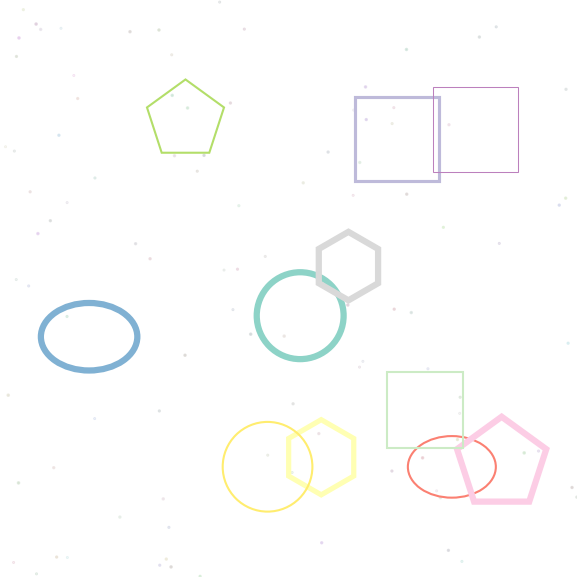[{"shape": "circle", "thickness": 3, "radius": 0.38, "center": [0.52, 0.453]}, {"shape": "hexagon", "thickness": 2.5, "radius": 0.33, "center": [0.556, 0.207]}, {"shape": "square", "thickness": 1.5, "radius": 0.37, "center": [0.687, 0.758]}, {"shape": "oval", "thickness": 1, "radius": 0.38, "center": [0.782, 0.191]}, {"shape": "oval", "thickness": 3, "radius": 0.42, "center": [0.154, 0.416]}, {"shape": "pentagon", "thickness": 1, "radius": 0.35, "center": [0.321, 0.791]}, {"shape": "pentagon", "thickness": 3, "radius": 0.41, "center": [0.869, 0.196]}, {"shape": "hexagon", "thickness": 3, "radius": 0.3, "center": [0.603, 0.538]}, {"shape": "square", "thickness": 0.5, "radius": 0.37, "center": [0.824, 0.775]}, {"shape": "square", "thickness": 1, "radius": 0.33, "center": [0.735, 0.29]}, {"shape": "circle", "thickness": 1, "radius": 0.39, "center": [0.463, 0.191]}]